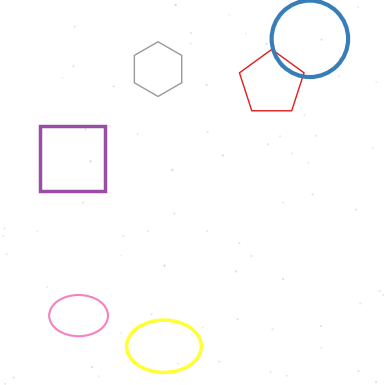[{"shape": "pentagon", "thickness": 1, "radius": 0.44, "center": [0.706, 0.784]}, {"shape": "circle", "thickness": 3, "radius": 0.5, "center": [0.805, 0.899]}, {"shape": "square", "thickness": 2.5, "radius": 0.42, "center": [0.189, 0.588]}, {"shape": "oval", "thickness": 2.5, "radius": 0.49, "center": [0.426, 0.101]}, {"shape": "oval", "thickness": 1.5, "radius": 0.38, "center": [0.204, 0.18]}, {"shape": "hexagon", "thickness": 1, "radius": 0.36, "center": [0.41, 0.821]}]